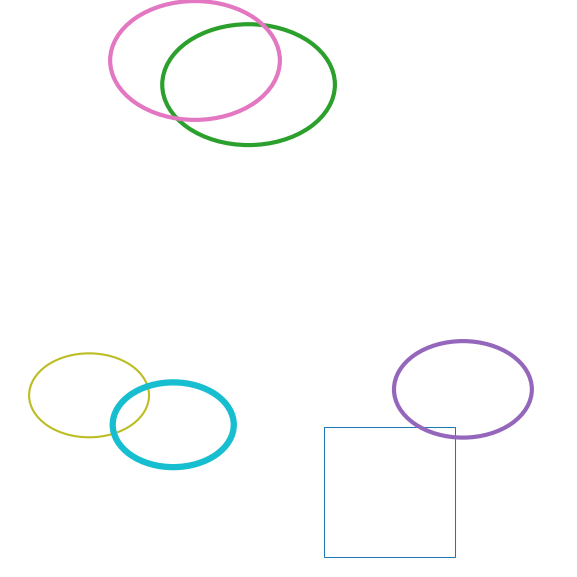[{"shape": "square", "thickness": 0.5, "radius": 0.56, "center": [0.674, 0.147]}, {"shape": "oval", "thickness": 2, "radius": 0.75, "center": [0.43, 0.853]}, {"shape": "oval", "thickness": 2, "radius": 0.6, "center": [0.802, 0.325]}, {"shape": "oval", "thickness": 2, "radius": 0.73, "center": [0.338, 0.894]}, {"shape": "oval", "thickness": 1, "radius": 0.52, "center": [0.154, 0.315]}, {"shape": "oval", "thickness": 3, "radius": 0.52, "center": [0.3, 0.264]}]